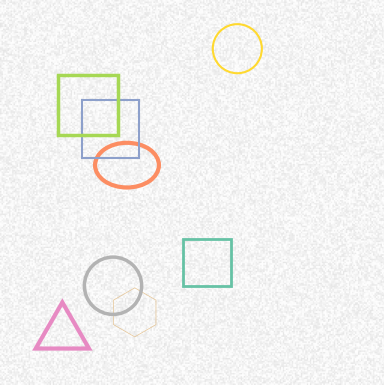[{"shape": "square", "thickness": 2, "radius": 0.31, "center": [0.538, 0.318]}, {"shape": "oval", "thickness": 3, "radius": 0.41, "center": [0.33, 0.571]}, {"shape": "square", "thickness": 1.5, "radius": 0.37, "center": [0.287, 0.666]}, {"shape": "triangle", "thickness": 3, "radius": 0.4, "center": [0.162, 0.135]}, {"shape": "square", "thickness": 2.5, "radius": 0.39, "center": [0.228, 0.727]}, {"shape": "circle", "thickness": 1.5, "radius": 0.32, "center": [0.616, 0.874]}, {"shape": "hexagon", "thickness": 0.5, "radius": 0.32, "center": [0.35, 0.189]}, {"shape": "circle", "thickness": 2.5, "radius": 0.37, "center": [0.294, 0.258]}]